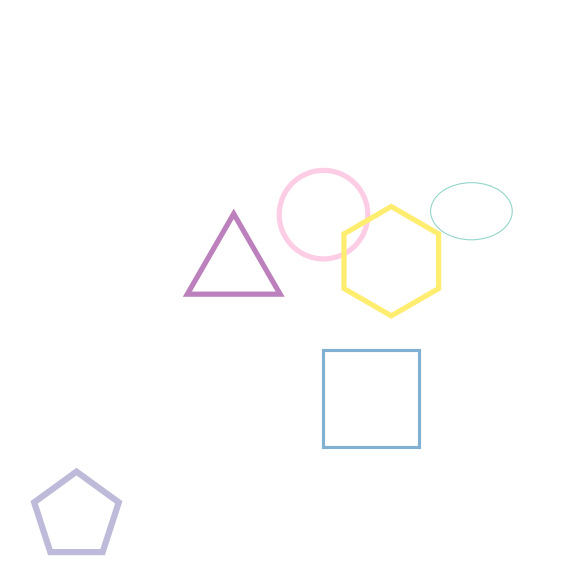[{"shape": "oval", "thickness": 0.5, "radius": 0.35, "center": [0.816, 0.633]}, {"shape": "pentagon", "thickness": 3, "radius": 0.39, "center": [0.132, 0.105]}, {"shape": "square", "thickness": 1.5, "radius": 0.42, "center": [0.643, 0.309]}, {"shape": "circle", "thickness": 2.5, "radius": 0.38, "center": [0.56, 0.627]}, {"shape": "triangle", "thickness": 2.5, "radius": 0.46, "center": [0.405, 0.536]}, {"shape": "hexagon", "thickness": 2.5, "radius": 0.47, "center": [0.678, 0.547]}]